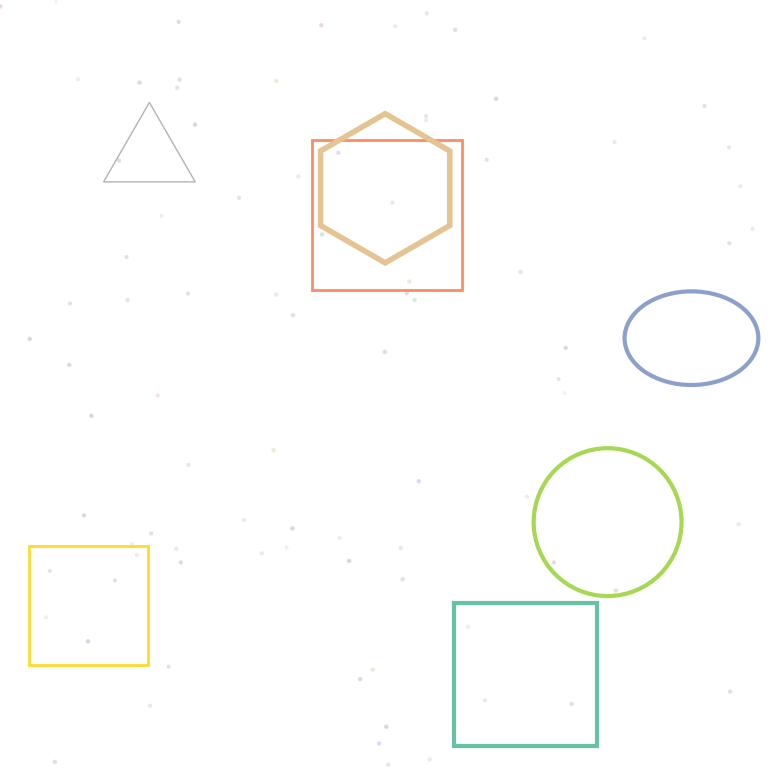[{"shape": "square", "thickness": 1.5, "radius": 0.46, "center": [0.683, 0.124]}, {"shape": "square", "thickness": 1, "radius": 0.49, "center": [0.503, 0.721]}, {"shape": "oval", "thickness": 1.5, "radius": 0.43, "center": [0.898, 0.561]}, {"shape": "circle", "thickness": 1.5, "radius": 0.48, "center": [0.789, 0.322]}, {"shape": "square", "thickness": 1, "radius": 0.39, "center": [0.115, 0.213]}, {"shape": "hexagon", "thickness": 2, "radius": 0.48, "center": [0.5, 0.756]}, {"shape": "triangle", "thickness": 0.5, "radius": 0.34, "center": [0.194, 0.798]}]